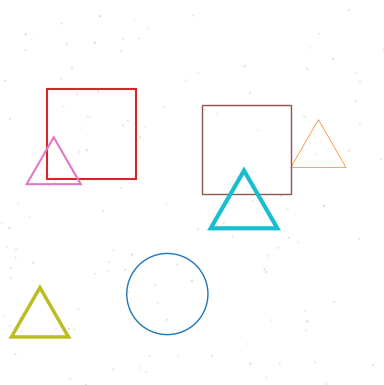[{"shape": "circle", "thickness": 1, "radius": 0.53, "center": [0.435, 0.236]}, {"shape": "triangle", "thickness": 0.5, "radius": 0.41, "center": [0.827, 0.606]}, {"shape": "square", "thickness": 1.5, "radius": 0.58, "center": [0.237, 0.652]}, {"shape": "square", "thickness": 1, "radius": 0.58, "center": [0.64, 0.612]}, {"shape": "triangle", "thickness": 1.5, "radius": 0.41, "center": [0.14, 0.562]}, {"shape": "triangle", "thickness": 2.5, "radius": 0.43, "center": [0.104, 0.168]}, {"shape": "triangle", "thickness": 3, "radius": 0.5, "center": [0.634, 0.457]}]